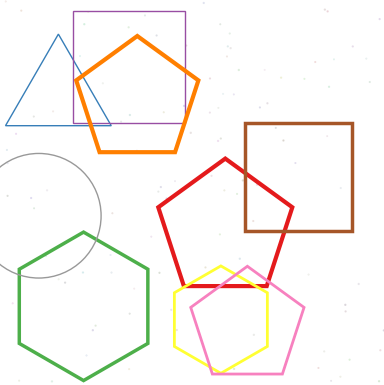[{"shape": "pentagon", "thickness": 3, "radius": 0.92, "center": [0.585, 0.405]}, {"shape": "triangle", "thickness": 1, "radius": 0.79, "center": [0.152, 0.753]}, {"shape": "hexagon", "thickness": 2.5, "radius": 0.96, "center": [0.217, 0.204]}, {"shape": "square", "thickness": 1, "radius": 0.72, "center": [0.335, 0.826]}, {"shape": "pentagon", "thickness": 3, "radius": 0.83, "center": [0.357, 0.74]}, {"shape": "hexagon", "thickness": 2, "radius": 0.7, "center": [0.574, 0.17]}, {"shape": "square", "thickness": 2.5, "radius": 0.7, "center": [0.776, 0.541]}, {"shape": "pentagon", "thickness": 2, "radius": 0.77, "center": [0.643, 0.154]}, {"shape": "circle", "thickness": 1, "radius": 0.81, "center": [0.101, 0.44]}]